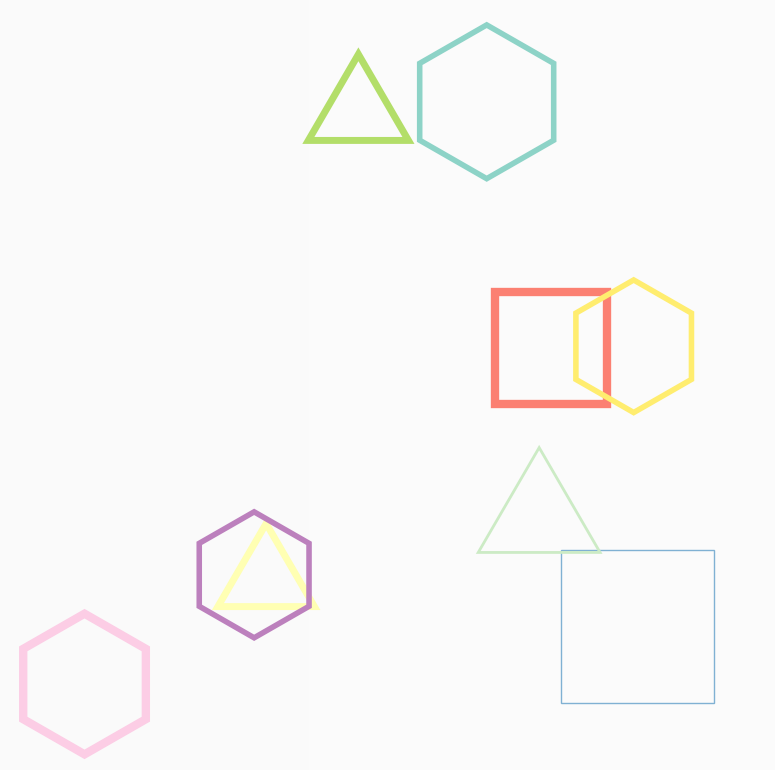[{"shape": "hexagon", "thickness": 2, "radius": 0.5, "center": [0.628, 0.868]}, {"shape": "triangle", "thickness": 2.5, "radius": 0.36, "center": [0.343, 0.248]}, {"shape": "square", "thickness": 3, "radius": 0.36, "center": [0.711, 0.548]}, {"shape": "square", "thickness": 0.5, "radius": 0.5, "center": [0.822, 0.187]}, {"shape": "triangle", "thickness": 2.5, "radius": 0.37, "center": [0.462, 0.855]}, {"shape": "hexagon", "thickness": 3, "radius": 0.46, "center": [0.109, 0.112]}, {"shape": "hexagon", "thickness": 2, "radius": 0.41, "center": [0.328, 0.253]}, {"shape": "triangle", "thickness": 1, "radius": 0.45, "center": [0.696, 0.328]}, {"shape": "hexagon", "thickness": 2, "radius": 0.43, "center": [0.818, 0.55]}]